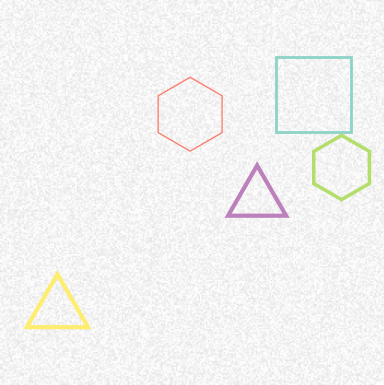[{"shape": "square", "thickness": 2, "radius": 0.49, "center": [0.814, 0.755]}, {"shape": "hexagon", "thickness": 1, "radius": 0.48, "center": [0.494, 0.703]}, {"shape": "hexagon", "thickness": 2.5, "radius": 0.42, "center": [0.887, 0.565]}, {"shape": "triangle", "thickness": 3, "radius": 0.44, "center": [0.668, 0.483]}, {"shape": "triangle", "thickness": 3, "radius": 0.46, "center": [0.149, 0.196]}]